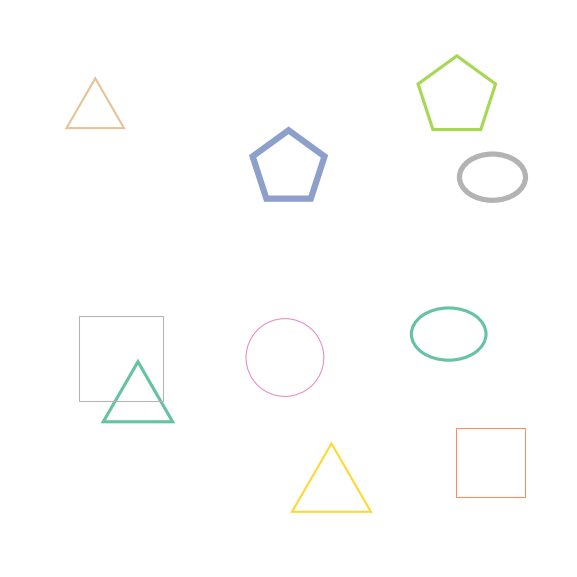[{"shape": "oval", "thickness": 1.5, "radius": 0.32, "center": [0.777, 0.421]}, {"shape": "triangle", "thickness": 1.5, "radius": 0.35, "center": [0.239, 0.303]}, {"shape": "square", "thickness": 0.5, "radius": 0.3, "center": [0.849, 0.198]}, {"shape": "pentagon", "thickness": 3, "radius": 0.33, "center": [0.5, 0.708]}, {"shape": "circle", "thickness": 0.5, "radius": 0.34, "center": [0.493, 0.38]}, {"shape": "pentagon", "thickness": 1.5, "radius": 0.35, "center": [0.791, 0.832]}, {"shape": "triangle", "thickness": 1, "radius": 0.39, "center": [0.574, 0.152]}, {"shape": "triangle", "thickness": 1, "radius": 0.29, "center": [0.165, 0.806]}, {"shape": "square", "thickness": 0.5, "radius": 0.36, "center": [0.21, 0.378]}, {"shape": "oval", "thickness": 2.5, "radius": 0.29, "center": [0.853, 0.692]}]